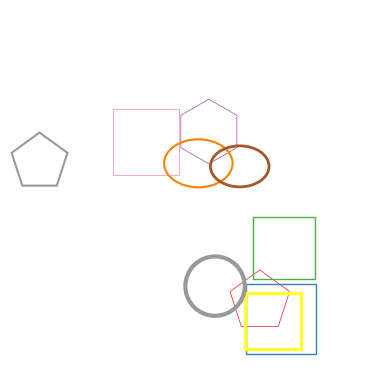[{"shape": "pentagon", "thickness": 0.5, "radius": 0.41, "center": [0.675, 0.218]}, {"shape": "square", "thickness": 1, "radius": 0.46, "center": [0.73, 0.171]}, {"shape": "square", "thickness": 1, "radius": 0.4, "center": [0.738, 0.355]}, {"shape": "hexagon", "thickness": 0.5, "radius": 0.42, "center": [0.542, 0.658]}, {"shape": "oval", "thickness": 1.5, "radius": 0.44, "center": [0.515, 0.576]}, {"shape": "square", "thickness": 2.5, "radius": 0.36, "center": [0.709, 0.166]}, {"shape": "oval", "thickness": 2, "radius": 0.38, "center": [0.623, 0.568]}, {"shape": "square", "thickness": 0.5, "radius": 0.43, "center": [0.379, 0.631]}, {"shape": "pentagon", "thickness": 1.5, "radius": 0.38, "center": [0.103, 0.579]}, {"shape": "circle", "thickness": 3, "radius": 0.39, "center": [0.559, 0.257]}]